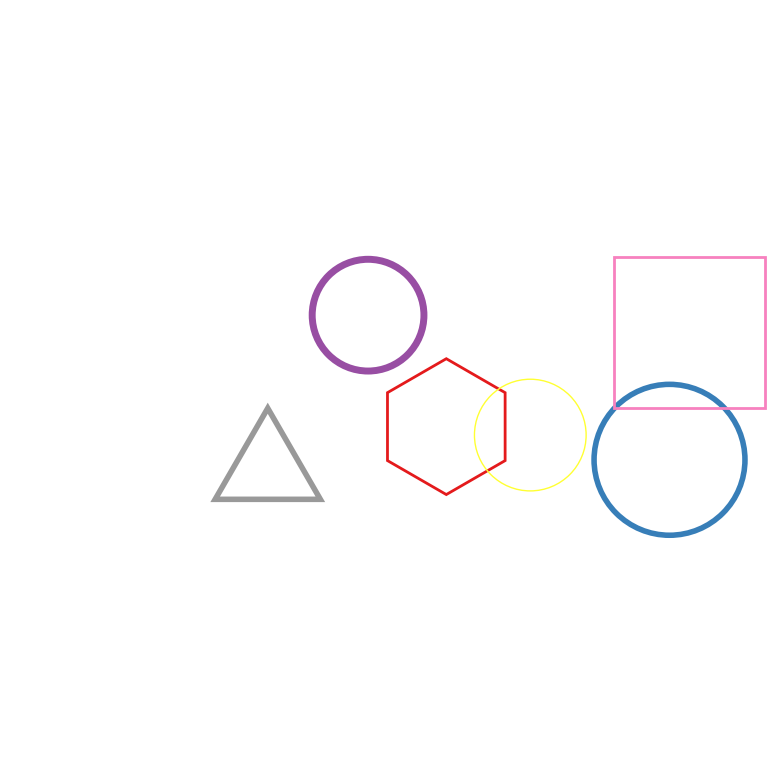[{"shape": "hexagon", "thickness": 1, "radius": 0.44, "center": [0.58, 0.446]}, {"shape": "circle", "thickness": 2, "radius": 0.49, "center": [0.869, 0.403]}, {"shape": "circle", "thickness": 2.5, "radius": 0.36, "center": [0.478, 0.591]}, {"shape": "circle", "thickness": 0.5, "radius": 0.36, "center": [0.689, 0.435]}, {"shape": "square", "thickness": 1, "radius": 0.49, "center": [0.895, 0.568]}, {"shape": "triangle", "thickness": 2, "radius": 0.39, "center": [0.348, 0.391]}]